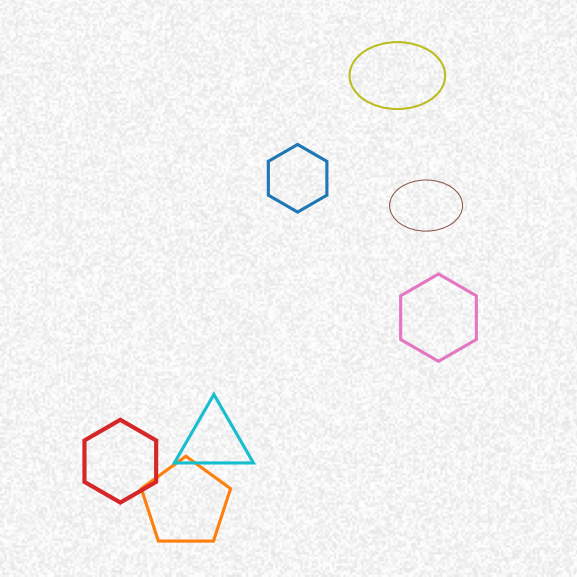[{"shape": "hexagon", "thickness": 1.5, "radius": 0.29, "center": [0.515, 0.69]}, {"shape": "pentagon", "thickness": 1.5, "radius": 0.41, "center": [0.322, 0.128]}, {"shape": "hexagon", "thickness": 2, "radius": 0.36, "center": [0.208, 0.201]}, {"shape": "oval", "thickness": 0.5, "radius": 0.32, "center": [0.738, 0.643]}, {"shape": "hexagon", "thickness": 1.5, "radius": 0.38, "center": [0.759, 0.449]}, {"shape": "oval", "thickness": 1, "radius": 0.41, "center": [0.688, 0.868]}, {"shape": "triangle", "thickness": 1.5, "radius": 0.4, "center": [0.37, 0.237]}]